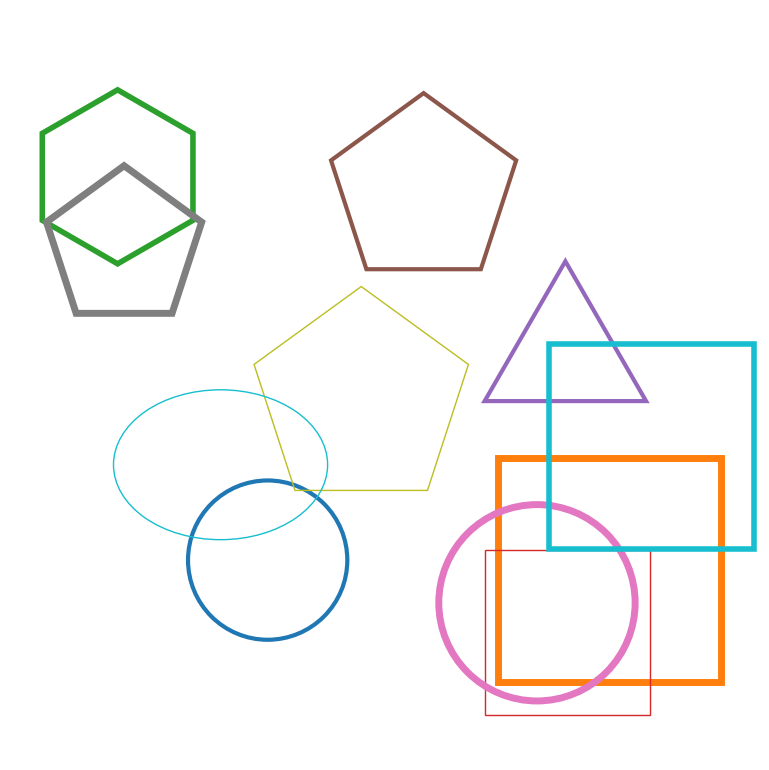[{"shape": "circle", "thickness": 1.5, "radius": 0.52, "center": [0.348, 0.273]}, {"shape": "square", "thickness": 2.5, "radius": 0.73, "center": [0.791, 0.26]}, {"shape": "hexagon", "thickness": 2, "radius": 0.56, "center": [0.153, 0.77]}, {"shape": "square", "thickness": 0.5, "radius": 0.54, "center": [0.737, 0.178]}, {"shape": "triangle", "thickness": 1.5, "radius": 0.61, "center": [0.734, 0.54]}, {"shape": "pentagon", "thickness": 1.5, "radius": 0.63, "center": [0.55, 0.753]}, {"shape": "circle", "thickness": 2.5, "radius": 0.64, "center": [0.697, 0.217]}, {"shape": "pentagon", "thickness": 2.5, "radius": 0.53, "center": [0.161, 0.679]}, {"shape": "pentagon", "thickness": 0.5, "radius": 0.73, "center": [0.469, 0.481]}, {"shape": "oval", "thickness": 0.5, "radius": 0.7, "center": [0.286, 0.396]}, {"shape": "square", "thickness": 2, "radius": 0.66, "center": [0.846, 0.42]}]